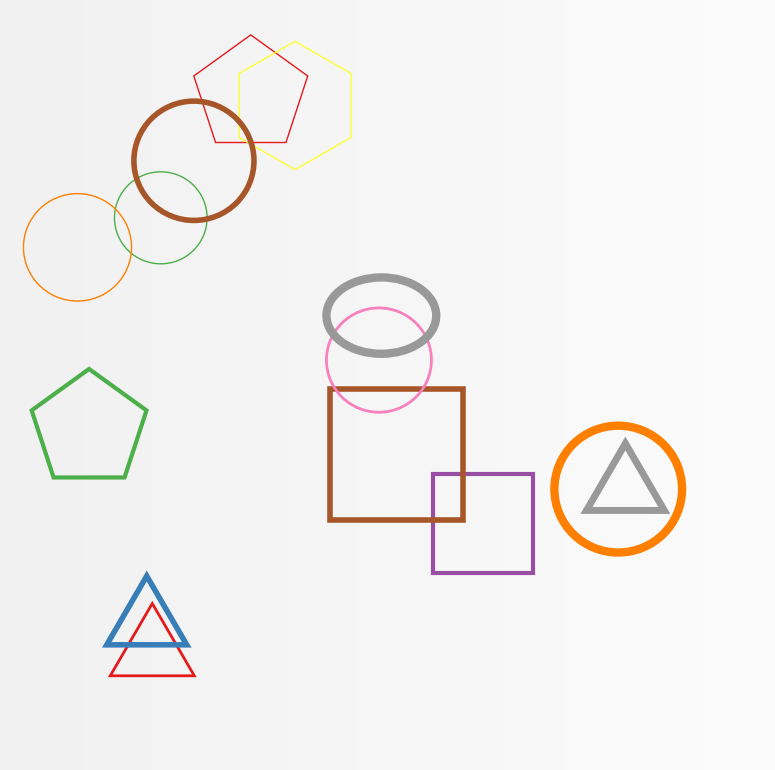[{"shape": "triangle", "thickness": 1, "radius": 0.31, "center": [0.196, 0.154]}, {"shape": "pentagon", "thickness": 0.5, "radius": 0.39, "center": [0.324, 0.877]}, {"shape": "triangle", "thickness": 2, "radius": 0.3, "center": [0.189, 0.192]}, {"shape": "pentagon", "thickness": 1.5, "radius": 0.39, "center": [0.115, 0.443]}, {"shape": "circle", "thickness": 0.5, "radius": 0.3, "center": [0.207, 0.717]}, {"shape": "square", "thickness": 1.5, "radius": 0.32, "center": [0.624, 0.32]}, {"shape": "circle", "thickness": 3, "radius": 0.41, "center": [0.798, 0.365]}, {"shape": "circle", "thickness": 0.5, "radius": 0.35, "center": [0.1, 0.679]}, {"shape": "hexagon", "thickness": 0.5, "radius": 0.42, "center": [0.381, 0.863]}, {"shape": "circle", "thickness": 2, "radius": 0.39, "center": [0.25, 0.791]}, {"shape": "square", "thickness": 2, "radius": 0.43, "center": [0.512, 0.41]}, {"shape": "circle", "thickness": 1, "radius": 0.34, "center": [0.489, 0.532]}, {"shape": "triangle", "thickness": 2.5, "radius": 0.29, "center": [0.807, 0.366]}, {"shape": "oval", "thickness": 3, "radius": 0.35, "center": [0.492, 0.59]}]